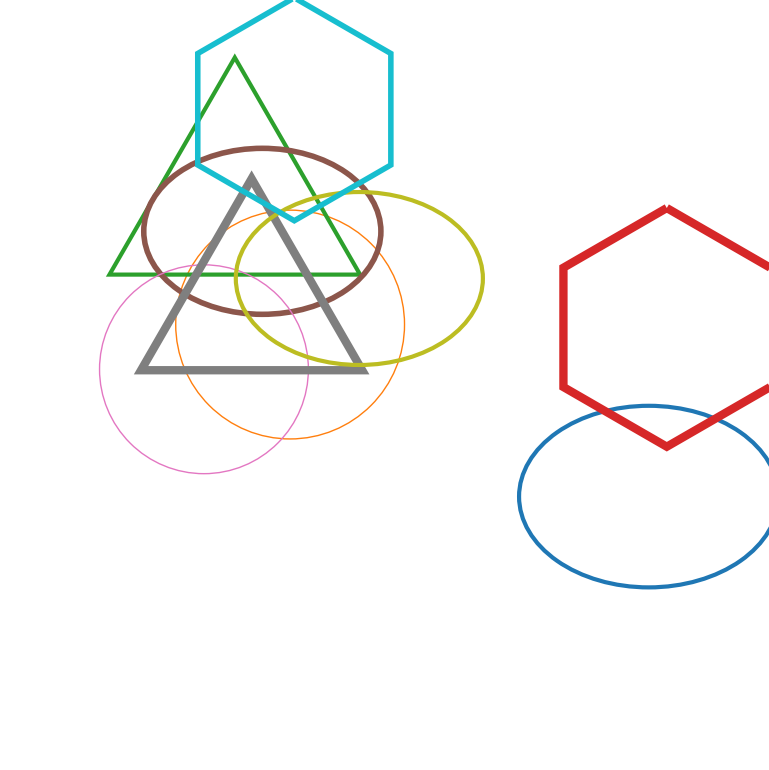[{"shape": "oval", "thickness": 1.5, "radius": 0.84, "center": [0.843, 0.355]}, {"shape": "circle", "thickness": 0.5, "radius": 0.74, "center": [0.377, 0.579]}, {"shape": "triangle", "thickness": 1.5, "radius": 0.94, "center": [0.305, 0.737]}, {"shape": "hexagon", "thickness": 3, "radius": 0.77, "center": [0.866, 0.575]}, {"shape": "oval", "thickness": 2, "radius": 0.77, "center": [0.341, 0.7]}, {"shape": "circle", "thickness": 0.5, "radius": 0.68, "center": [0.265, 0.52]}, {"shape": "triangle", "thickness": 3, "radius": 0.83, "center": [0.327, 0.602]}, {"shape": "oval", "thickness": 1.5, "radius": 0.8, "center": [0.467, 0.638]}, {"shape": "hexagon", "thickness": 2, "radius": 0.72, "center": [0.382, 0.858]}]